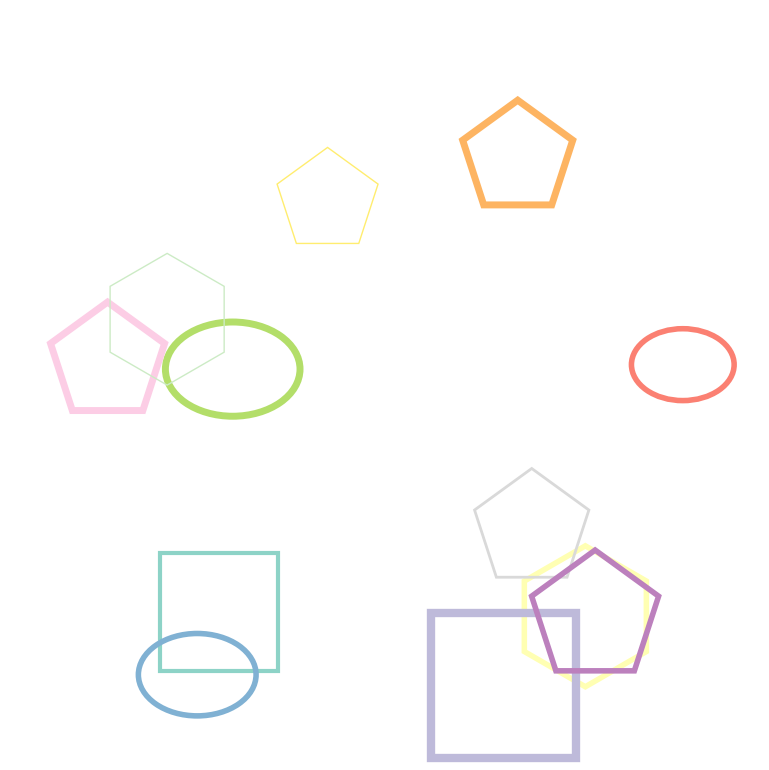[{"shape": "square", "thickness": 1.5, "radius": 0.39, "center": [0.285, 0.205]}, {"shape": "hexagon", "thickness": 2, "radius": 0.46, "center": [0.76, 0.2]}, {"shape": "square", "thickness": 3, "radius": 0.47, "center": [0.654, 0.109]}, {"shape": "oval", "thickness": 2, "radius": 0.33, "center": [0.887, 0.526]}, {"shape": "oval", "thickness": 2, "radius": 0.38, "center": [0.256, 0.124]}, {"shape": "pentagon", "thickness": 2.5, "radius": 0.38, "center": [0.672, 0.795]}, {"shape": "oval", "thickness": 2.5, "radius": 0.44, "center": [0.302, 0.521]}, {"shape": "pentagon", "thickness": 2.5, "radius": 0.39, "center": [0.14, 0.53]}, {"shape": "pentagon", "thickness": 1, "radius": 0.39, "center": [0.691, 0.314]}, {"shape": "pentagon", "thickness": 2, "radius": 0.43, "center": [0.773, 0.199]}, {"shape": "hexagon", "thickness": 0.5, "radius": 0.43, "center": [0.217, 0.585]}, {"shape": "pentagon", "thickness": 0.5, "radius": 0.34, "center": [0.425, 0.74]}]